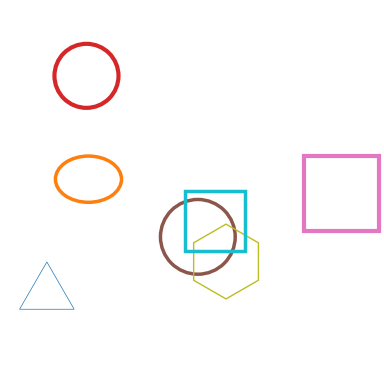[{"shape": "triangle", "thickness": 0.5, "radius": 0.41, "center": [0.122, 0.238]}, {"shape": "oval", "thickness": 2.5, "radius": 0.43, "center": [0.23, 0.535]}, {"shape": "circle", "thickness": 3, "radius": 0.42, "center": [0.225, 0.803]}, {"shape": "circle", "thickness": 2.5, "radius": 0.49, "center": [0.514, 0.385]}, {"shape": "square", "thickness": 3, "radius": 0.49, "center": [0.887, 0.498]}, {"shape": "hexagon", "thickness": 1, "radius": 0.49, "center": [0.587, 0.321]}, {"shape": "square", "thickness": 2.5, "radius": 0.39, "center": [0.559, 0.427]}]